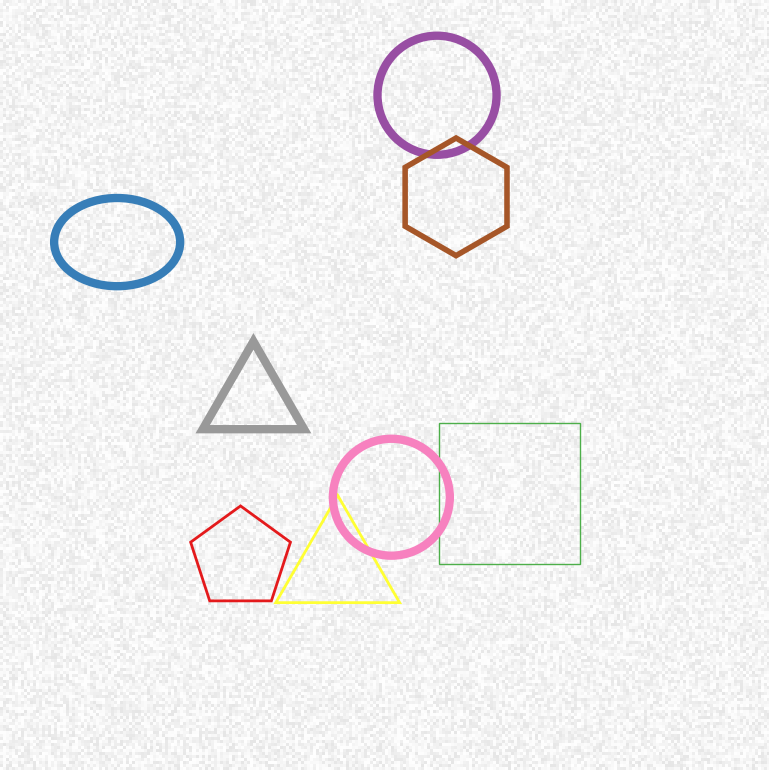[{"shape": "pentagon", "thickness": 1, "radius": 0.34, "center": [0.312, 0.275]}, {"shape": "oval", "thickness": 3, "radius": 0.41, "center": [0.152, 0.686]}, {"shape": "square", "thickness": 0.5, "radius": 0.46, "center": [0.662, 0.359]}, {"shape": "circle", "thickness": 3, "radius": 0.39, "center": [0.568, 0.876]}, {"shape": "triangle", "thickness": 1, "radius": 0.46, "center": [0.439, 0.264]}, {"shape": "hexagon", "thickness": 2, "radius": 0.38, "center": [0.592, 0.744]}, {"shape": "circle", "thickness": 3, "radius": 0.38, "center": [0.508, 0.354]}, {"shape": "triangle", "thickness": 3, "radius": 0.38, "center": [0.329, 0.481]}]